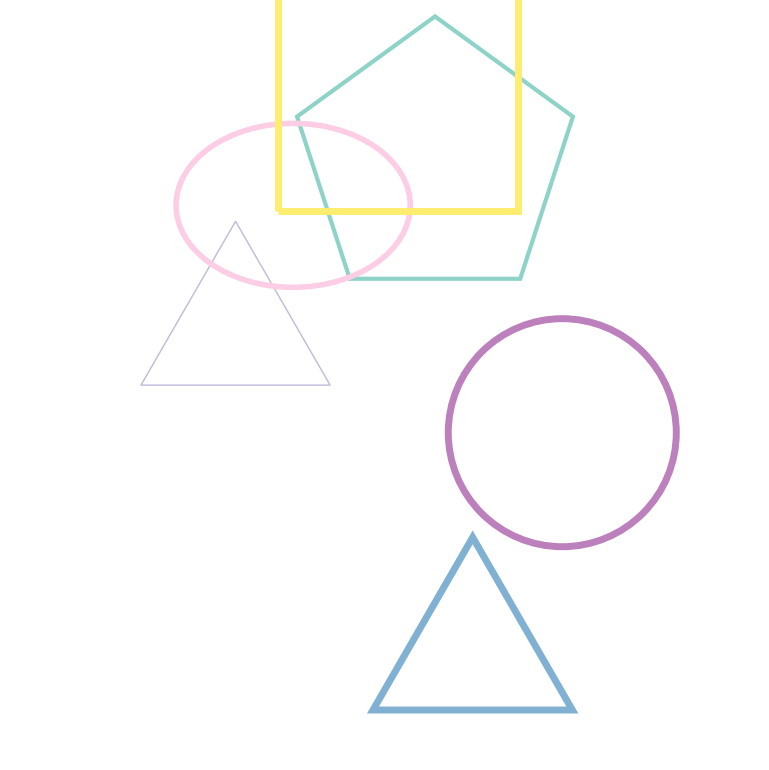[{"shape": "pentagon", "thickness": 1.5, "radius": 0.94, "center": [0.565, 0.79]}, {"shape": "triangle", "thickness": 0.5, "radius": 0.71, "center": [0.306, 0.571]}, {"shape": "triangle", "thickness": 2.5, "radius": 0.75, "center": [0.614, 0.153]}, {"shape": "oval", "thickness": 2, "radius": 0.76, "center": [0.381, 0.733]}, {"shape": "circle", "thickness": 2.5, "radius": 0.74, "center": [0.73, 0.438]}, {"shape": "square", "thickness": 2.5, "radius": 0.78, "center": [0.517, 0.882]}]